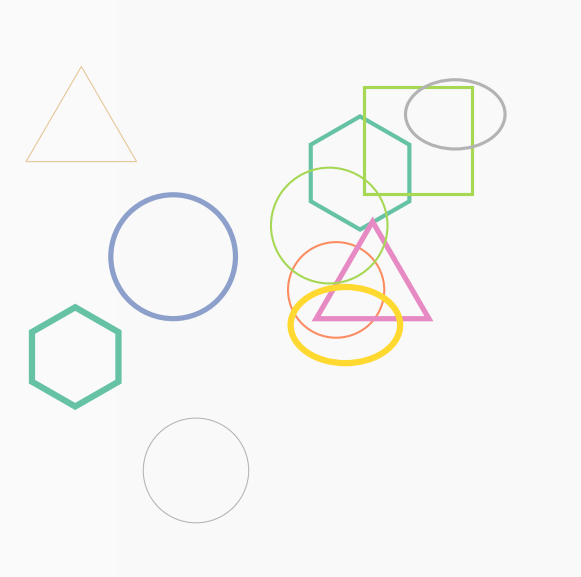[{"shape": "hexagon", "thickness": 3, "radius": 0.43, "center": [0.129, 0.381]}, {"shape": "hexagon", "thickness": 2, "radius": 0.49, "center": [0.619, 0.7]}, {"shape": "circle", "thickness": 1, "radius": 0.41, "center": [0.578, 0.497]}, {"shape": "circle", "thickness": 2.5, "radius": 0.54, "center": [0.298, 0.555]}, {"shape": "triangle", "thickness": 2.5, "radius": 0.56, "center": [0.641, 0.503]}, {"shape": "square", "thickness": 1.5, "radius": 0.46, "center": [0.719, 0.755]}, {"shape": "circle", "thickness": 1, "radius": 0.5, "center": [0.566, 0.609]}, {"shape": "oval", "thickness": 3, "radius": 0.47, "center": [0.594, 0.436]}, {"shape": "triangle", "thickness": 0.5, "radius": 0.55, "center": [0.14, 0.774]}, {"shape": "oval", "thickness": 1.5, "radius": 0.43, "center": [0.783, 0.801]}, {"shape": "circle", "thickness": 0.5, "radius": 0.45, "center": [0.337, 0.184]}]